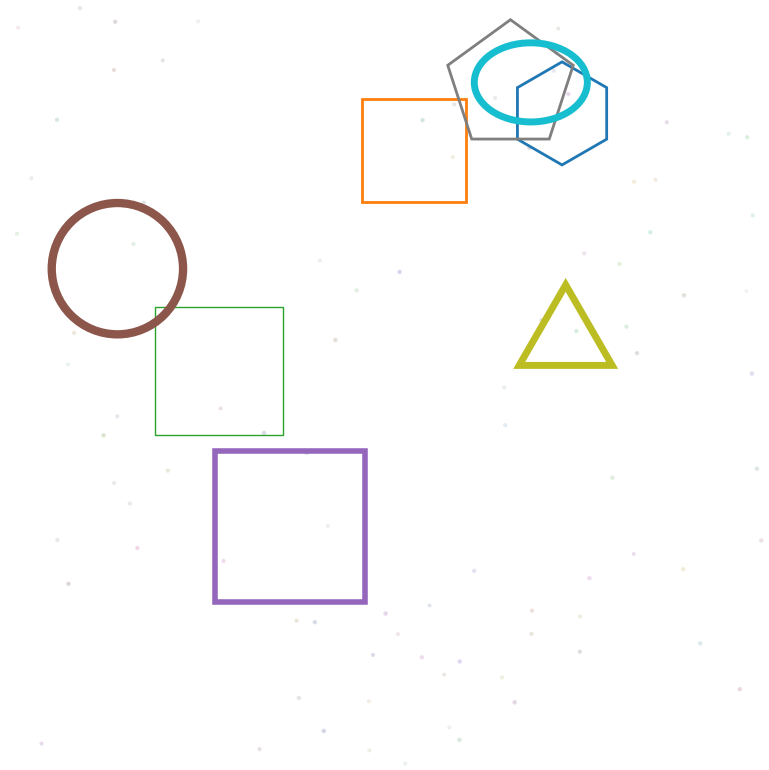[{"shape": "hexagon", "thickness": 1, "radius": 0.33, "center": [0.73, 0.853]}, {"shape": "square", "thickness": 1, "radius": 0.34, "center": [0.538, 0.805]}, {"shape": "square", "thickness": 0.5, "radius": 0.41, "center": [0.284, 0.518]}, {"shape": "square", "thickness": 2, "radius": 0.49, "center": [0.377, 0.316]}, {"shape": "circle", "thickness": 3, "radius": 0.43, "center": [0.152, 0.651]}, {"shape": "pentagon", "thickness": 1, "radius": 0.43, "center": [0.663, 0.889]}, {"shape": "triangle", "thickness": 2.5, "radius": 0.35, "center": [0.735, 0.56]}, {"shape": "oval", "thickness": 2.5, "radius": 0.37, "center": [0.689, 0.893]}]